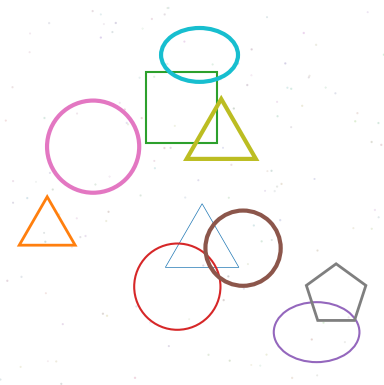[{"shape": "triangle", "thickness": 0.5, "radius": 0.55, "center": [0.525, 0.361]}, {"shape": "triangle", "thickness": 2, "radius": 0.42, "center": [0.123, 0.405]}, {"shape": "square", "thickness": 1.5, "radius": 0.46, "center": [0.471, 0.721]}, {"shape": "circle", "thickness": 1.5, "radius": 0.56, "center": [0.461, 0.255]}, {"shape": "oval", "thickness": 1.5, "radius": 0.56, "center": [0.822, 0.137]}, {"shape": "circle", "thickness": 3, "radius": 0.49, "center": [0.631, 0.355]}, {"shape": "circle", "thickness": 3, "radius": 0.6, "center": [0.242, 0.619]}, {"shape": "pentagon", "thickness": 2, "radius": 0.41, "center": [0.873, 0.233]}, {"shape": "triangle", "thickness": 3, "radius": 0.52, "center": [0.575, 0.639]}, {"shape": "oval", "thickness": 3, "radius": 0.5, "center": [0.518, 0.857]}]